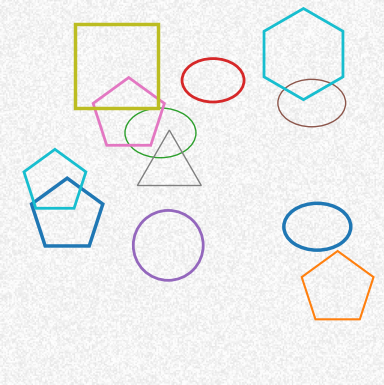[{"shape": "oval", "thickness": 2.5, "radius": 0.43, "center": [0.824, 0.411]}, {"shape": "pentagon", "thickness": 2.5, "radius": 0.49, "center": [0.175, 0.44]}, {"shape": "pentagon", "thickness": 1.5, "radius": 0.49, "center": [0.877, 0.25]}, {"shape": "oval", "thickness": 1, "radius": 0.46, "center": [0.417, 0.655]}, {"shape": "oval", "thickness": 2, "radius": 0.4, "center": [0.553, 0.791]}, {"shape": "circle", "thickness": 2, "radius": 0.45, "center": [0.437, 0.363]}, {"shape": "oval", "thickness": 1, "radius": 0.44, "center": [0.81, 0.732]}, {"shape": "pentagon", "thickness": 2, "radius": 0.49, "center": [0.334, 0.701]}, {"shape": "triangle", "thickness": 1, "radius": 0.48, "center": [0.44, 0.566]}, {"shape": "square", "thickness": 2.5, "radius": 0.54, "center": [0.303, 0.828]}, {"shape": "hexagon", "thickness": 2, "radius": 0.59, "center": [0.788, 0.86]}, {"shape": "pentagon", "thickness": 2, "radius": 0.42, "center": [0.143, 0.527]}]